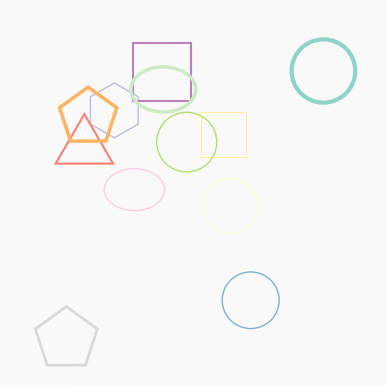[{"shape": "circle", "thickness": 3, "radius": 0.41, "center": [0.835, 0.816]}, {"shape": "circle", "thickness": 0.5, "radius": 0.36, "center": [0.594, 0.465]}, {"shape": "hexagon", "thickness": 1, "radius": 0.36, "center": [0.295, 0.713]}, {"shape": "triangle", "thickness": 1.5, "radius": 0.43, "center": [0.218, 0.618]}, {"shape": "circle", "thickness": 1, "radius": 0.37, "center": [0.647, 0.22]}, {"shape": "pentagon", "thickness": 2.5, "radius": 0.39, "center": [0.228, 0.696]}, {"shape": "circle", "thickness": 1, "radius": 0.39, "center": [0.482, 0.631]}, {"shape": "oval", "thickness": 1, "radius": 0.39, "center": [0.347, 0.508]}, {"shape": "pentagon", "thickness": 2, "radius": 0.42, "center": [0.171, 0.12]}, {"shape": "square", "thickness": 1.5, "radius": 0.38, "center": [0.418, 0.812]}, {"shape": "oval", "thickness": 2.5, "radius": 0.42, "center": [0.421, 0.768]}, {"shape": "square", "thickness": 0.5, "radius": 0.29, "center": [0.576, 0.65]}]